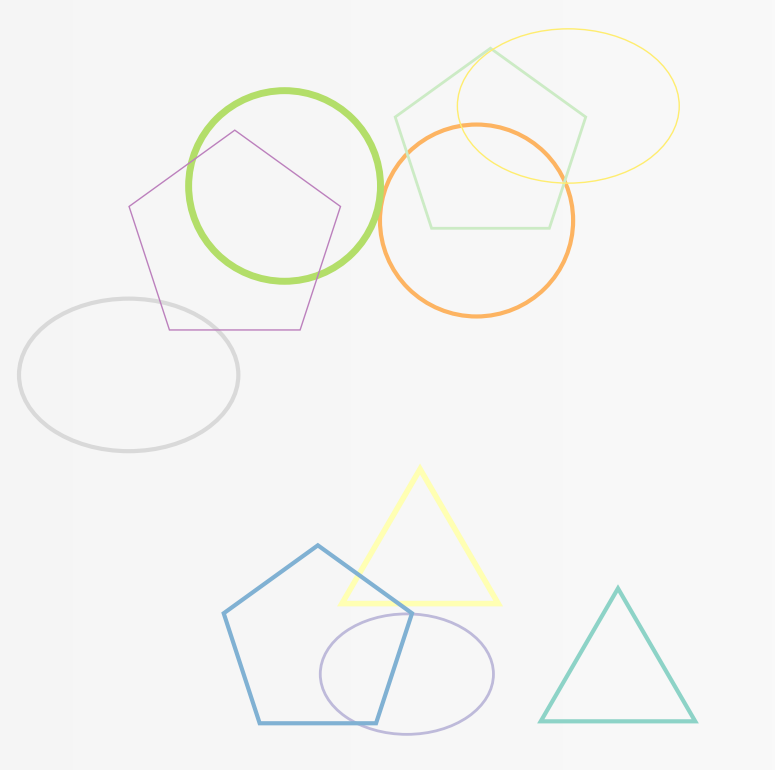[{"shape": "triangle", "thickness": 1.5, "radius": 0.58, "center": [0.797, 0.121]}, {"shape": "triangle", "thickness": 2, "radius": 0.58, "center": [0.542, 0.274]}, {"shape": "oval", "thickness": 1, "radius": 0.56, "center": [0.525, 0.125]}, {"shape": "pentagon", "thickness": 1.5, "radius": 0.64, "center": [0.41, 0.164]}, {"shape": "circle", "thickness": 1.5, "radius": 0.62, "center": [0.615, 0.714]}, {"shape": "circle", "thickness": 2.5, "radius": 0.62, "center": [0.367, 0.758]}, {"shape": "oval", "thickness": 1.5, "radius": 0.71, "center": [0.166, 0.513]}, {"shape": "pentagon", "thickness": 0.5, "radius": 0.72, "center": [0.303, 0.688]}, {"shape": "pentagon", "thickness": 1, "radius": 0.65, "center": [0.633, 0.808]}, {"shape": "oval", "thickness": 0.5, "radius": 0.72, "center": [0.733, 0.862]}]